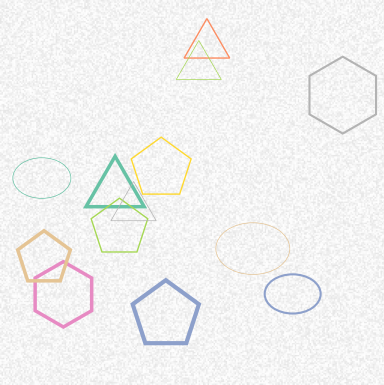[{"shape": "oval", "thickness": 0.5, "radius": 0.38, "center": [0.109, 0.538]}, {"shape": "triangle", "thickness": 2.5, "radius": 0.44, "center": [0.299, 0.507]}, {"shape": "triangle", "thickness": 1, "radius": 0.34, "center": [0.537, 0.883]}, {"shape": "oval", "thickness": 1.5, "radius": 0.36, "center": [0.76, 0.237]}, {"shape": "pentagon", "thickness": 3, "radius": 0.45, "center": [0.431, 0.182]}, {"shape": "hexagon", "thickness": 2.5, "radius": 0.42, "center": [0.165, 0.235]}, {"shape": "pentagon", "thickness": 1, "radius": 0.39, "center": [0.31, 0.408]}, {"shape": "triangle", "thickness": 0.5, "radius": 0.34, "center": [0.516, 0.827]}, {"shape": "pentagon", "thickness": 1, "radius": 0.41, "center": [0.419, 0.562]}, {"shape": "pentagon", "thickness": 2.5, "radius": 0.36, "center": [0.114, 0.329]}, {"shape": "oval", "thickness": 0.5, "radius": 0.48, "center": [0.657, 0.354]}, {"shape": "hexagon", "thickness": 1.5, "radius": 0.5, "center": [0.89, 0.753]}, {"shape": "triangle", "thickness": 0.5, "radius": 0.34, "center": [0.347, 0.461]}]